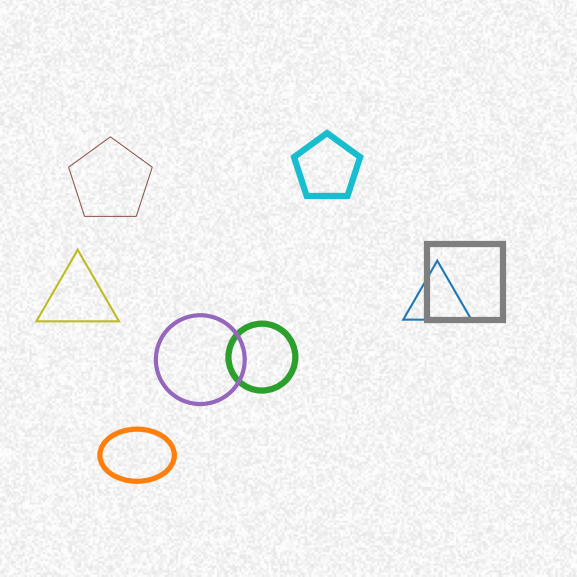[{"shape": "triangle", "thickness": 1, "radius": 0.34, "center": [0.757, 0.48]}, {"shape": "oval", "thickness": 2.5, "radius": 0.32, "center": [0.237, 0.211]}, {"shape": "circle", "thickness": 3, "radius": 0.29, "center": [0.453, 0.381]}, {"shape": "circle", "thickness": 2, "radius": 0.38, "center": [0.347, 0.376]}, {"shape": "pentagon", "thickness": 0.5, "radius": 0.38, "center": [0.191, 0.686]}, {"shape": "square", "thickness": 3, "radius": 0.33, "center": [0.805, 0.511]}, {"shape": "triangle", "thickness": 1, "radius": 0.41, "center": [0.135, 0.484]}, {"shape": "pentagon", "thickness": 3, "radius": 0.3, "center": [0.566, 0.709]}]